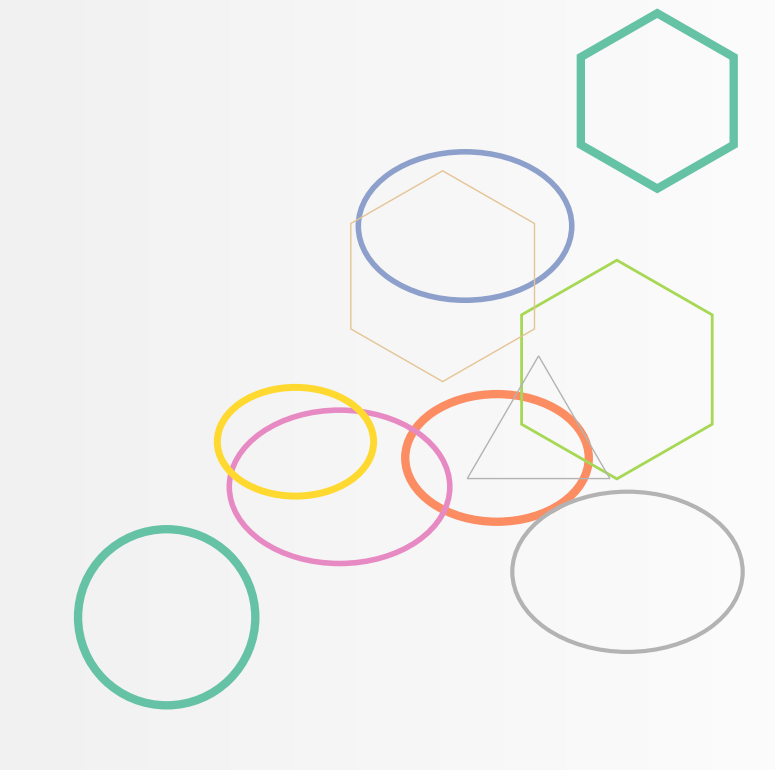[{"shape": "hexagon", "thickness": 3, "radius": 0.57, "center": [0.848, 0.869]}, {"shape": "circle", "thickness": 3, "radius": 0.57, "center": [0.215, 0.198]}, {"shape": "oval", "thickness": 3, "radius": 0.59, "center": [0.641, 0.405]}, {"shape": "oval", "thickness": 2, "radius": 0.69, "center": [0.6, 0.706]}, {"shape": "oval", "thickness": 2, "radius": 0.71, "center": [0.438, 0.368]}, {"shape": "hexagon", "thickness": 1, "radius": 0.71, "center": [0.796, 0.52]}, {"shape": "oval", "thickness": 2.5, "radius": 0.5, "center": [0.381, 0.426]}, {"shape": "hexagon", "thickness": 0.5, "radius": 0.68, "center": [0.571, 0.641]}, {"shape": "oval", "thickness": 1.5, "radius": 0.74, "center": [0.81, 0.257]}, {"shape": "triangle", "thickness": 0.5, "radius": 0.53, "center": [0.695, 0.432]}]